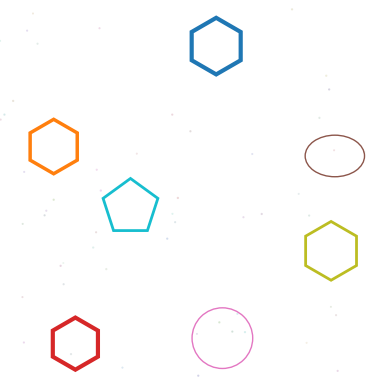[{"shape": "hexagon", "thickness": 3, "radius": 0.37, "center": [0.562, 0.88]}, {"shape": "hexagon", "thickness": 2.5, "radius": 0.35, "center": [0.139, 0.619]}, {"shape": "hexagon", "thickness": 3, "radius": 0.34, "center": [0.196, 0.107]}, {"shape": "oval", "thickness": 1, "radius": 0.39, "center": [0.87, 0.595]}, {"shape": "circle", "thickness": 1, "radius": 0.39, "center": [0.578, 0.122]}, {"shape": "hexagon", "thickness": 2, "radius": 0.38, "center": [0.86, 0.348]}, {"shape": "pentagon", "thickness": 2, "radius": 0.37, "center": [0.339, 0.462]}]